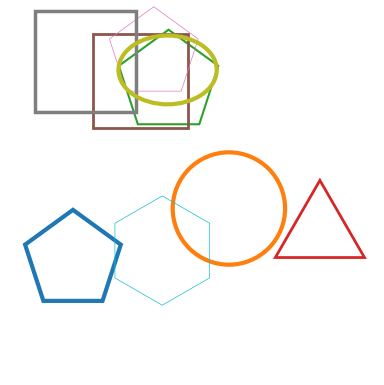[{"shape": "pentagon", "thickness": 3, "radius": 0.65, "center": [0.189, 0.324]}, {"shape": "circle", "thickness": 3, "radius": 0.73, "center": [0.595, 0.458]}, {"shape": "pentagon", "thickness": 1.5, "radius": 0.68, "center": [0.438, 0.787]}, {"shape": "triangle", "thickness": 2, "radius": 0.67, "center": [0.831, 0.398]}, {"shape": "square", "thickness": 2, "radius": 0.61, "center": [0.365, 0.789]}, {"shape": "pentagon", "thickness": 0.5, "radius": 0.61, "center": [0.399, 0.861]}, {"shape": "square", "thickness": 2.5, "radius": 0.65, "center": [0.222, 0.841]}, {"shape": "oval", "thickness": 3, "radius": 0.64, "center": [0.435, 0.818]}, {"shape": "hexagon", "thickness": 0.5, "radius": 0.71, "center": [0.421, 0.349]}]